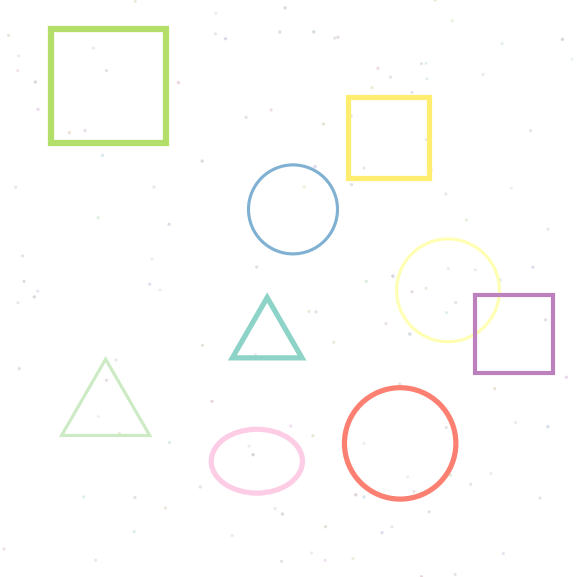[{"shape": "triangle", "thickness": 2.5, "radius": 0.35, "center": [0.463, 0.414]}, {"shape": "circle", "thickness": 1.5, "radius": 0.45, "center": [0.776, 0.496]}, {"shape": "circle", "thickness": 2.5, "radius": 0.48, "center": [0.693, 0.231]}, {"shape": "circle", "thickness": 1.5, "radius": 0.39, "center": [0.507, 0.637]}, {"shape": "square", "thickness": 3, "radius": 0.5, "center": [0.188, 0.85]}, {"shape": "oval", "thickness": 2.5, "radius": 0.39, "center": [0.445, 0.201]}, {"shape": "square", "thickness": 2, "radius": 0.34, "center": [0.89, 0.421]}, {"shape": "triangle", "thickness": 1.5, "radius": 0.44, "center": [0.183, 0.289]}, {"shape": "square", "thickness": 2.5, "radius": 0.35, "center": [0.673, 0.761]}]